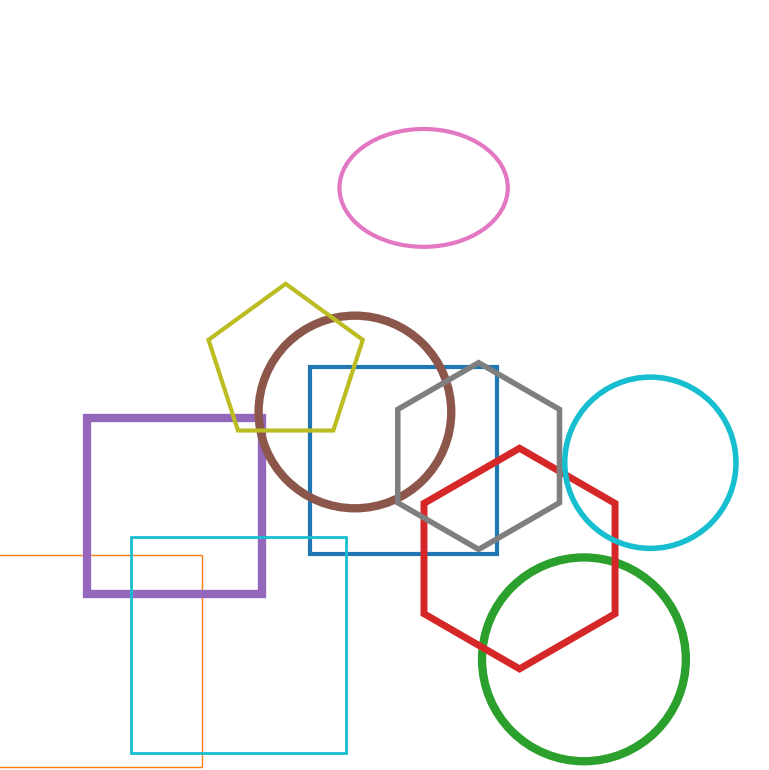[{"shape": "square", "thickness": 1.5, "radius": 0.61, "center": [0.524, 0.402]}, {"shape": "square", "thickness": 0.5, "radius": 0.69, "center": [0.125, 0.142]}, {"shape": "circle", "thickness": 3, "radius": 0.66, "center": [0.758, 0.144]}, {"shape": "hexagon", "thickness": 2.5, "radius": 0.72, "center": [0.675, 0.275]}, {"shape": "square", "thickness": 3, "radius": 0.57, "center": [0.227, 0.343]}, {"shape": "circle", "thickness": 3, "radius": 0.63, "center": [0.461, 0.465]}, {"shape": "oval", "thickness": 1.5, "radius": 0.55, "center": [0.55, 0.756]}, {"shape": "hexagon", "thickness": 2, "radius": 0.61, "center": [0.622, 0.408]}, {"shape": "pentagon", "thickness": 1.5, "radius": 0.53, "center": [0.371, 0.526]}, {"shape": "circle", "thickness": 2, "radius": 0.56, "center": [0.845, 0.399]}, {"shape": "square", "thickness": 1, "radius": 0.7, "center": [0.31, 0.162]}]